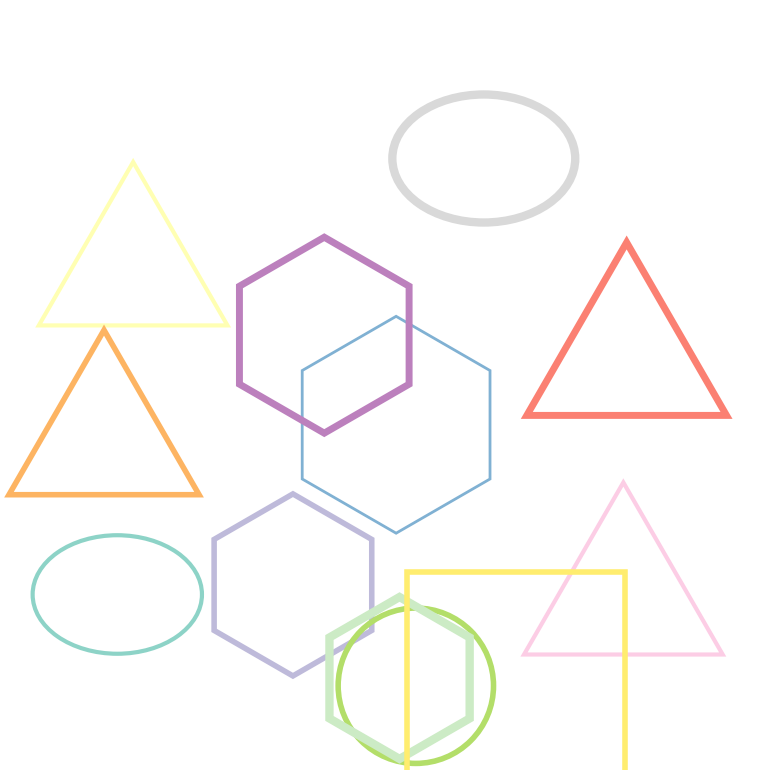[{"shape": "oval", "thickness": 1.5, "radius": 0.55, "center": [0.152, 0.228]}, {"shape": "triangle", "thickness": 1.5, "radius": 0.71, "center": [0.173, 0.648]}, {"shape": "hexagon", "thickness": 2, "radius": 0.59, "center": [0.38, 0.24]}, {"shape": "triangle", "thickness": 2.5, "radius": 0.75, "center": [0.814, 0.535]}, {"shape": "hexagon", "thickness": 1, "radius": 0.7, "center": [0.514, 0.448]}, {"shape": "triangle", "thickness": 2, "radius": 0.71, "center": [0.135, 0.429]}, {"shape": "circle", "thickness": 2, "radius": 0.5, "center": [0.54, 0.109]}, {"shape": "triangle", "thickness": 1.5, "radius": 0.74, "center": [0.81, 0.224]}, {"shape": "oval", "thickness": 3, "radius": 0.59, "center": [0.628, 0.794]}, {"shape": "hexagon", "thickness": 2.5, "radius": 0.64, "center": [0.421, 0.565]}, {"shape": "hexagon", "thickness": 3, "radius": 0.53, "center": [0.519, 0.12]}, {"shape": "square", "thickness": 2, "radius": 0.71, "center": [0.67, 0.116]}]